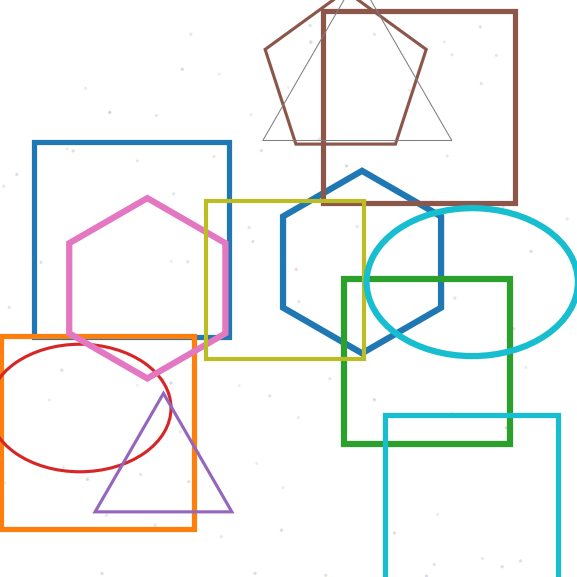[{"shape": "square", "thickness": 2.5, "radius": 0.84, "center": [0.227, 0.585]}, {"shape": "hexagon", "thickness": 3, "radius": 0.79, "center": [0.627, 0.545]}, {"shape": "square", "thickness": 2.5, "radius": 0.83, "center": [0.169, 0.25]}, {"shape": "square", "thickness": 3, "radius": 0.72, "center": [0.739, 0.373]}, {"shape": "oval", "thickness": 1.5, "radius": 0.79, "center": [0.138, 0.293]}, {"shape": "triangle", "thickness": 1.5, "radius": 0.68, "center": [0.283, 0.181]}, {"shape": "square", "thickness": 2.5, "radius": 0.83, "center": [0.725, 0.813]}, {"shape": "pentagon", "thickness": 1.5, "radius": 0.73, "center": [0.599, 0.868]}, {"shape": "hexagon", "thickness": 3, "radius": 0.78, "center": [0.255, 0.5]}, {"shape": "triangle", "thickness": 0.5, "radius": 0.94, "center": [0.619, 0.85]}, {"shape": "square", "thickness": 2, "radius": 0.69, "center": [0.493, 0.514]}, {"shape": "square", "thickness": 2.5, "radius": 0.75, "center": [0.816, 0.131]}, {"shape": "oval", "thickness": 3, "radius": 0.91, "center": [0.818, 0.511]}]